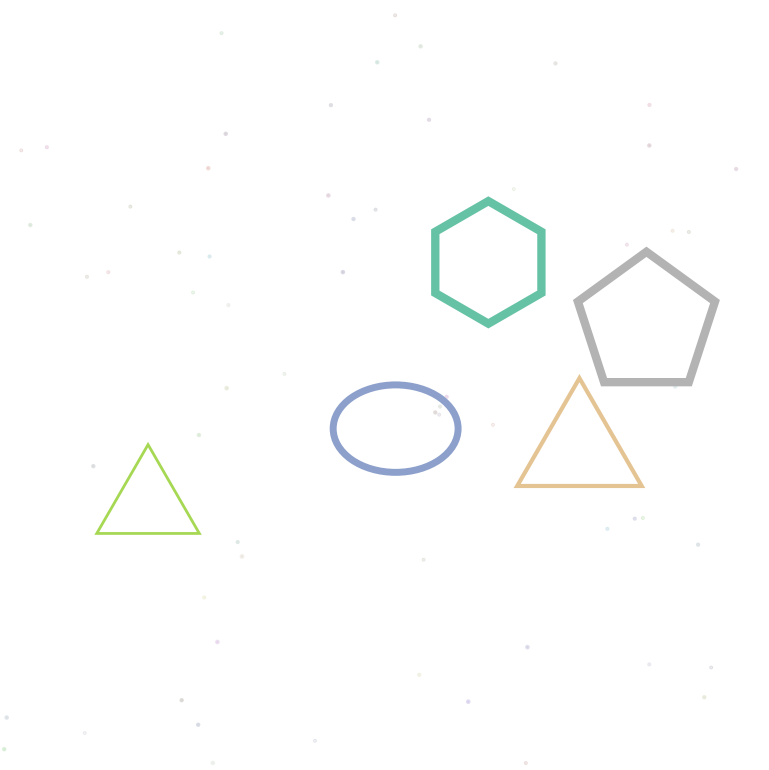[{"shape": "hexagon", "thickness": 3, "radius": 0.4, "center": [0.634, 0.659]}, {"shape": "oval", "thickness": 2.5, "radius": 0.41, "center": [0.514, 0.443]}, {"shape": "triangle", "thickness": 1, "radius": 0.38, "center": [0.192, 0.346]}, {"shape": "triangle", "thickness": 1.5, "radius": 0.47, "center": [0.753, 0.416]}, {"shape": "pentagon", "thickness": 3, "radius": 0.47, "center": [0.84, 0.579]}]